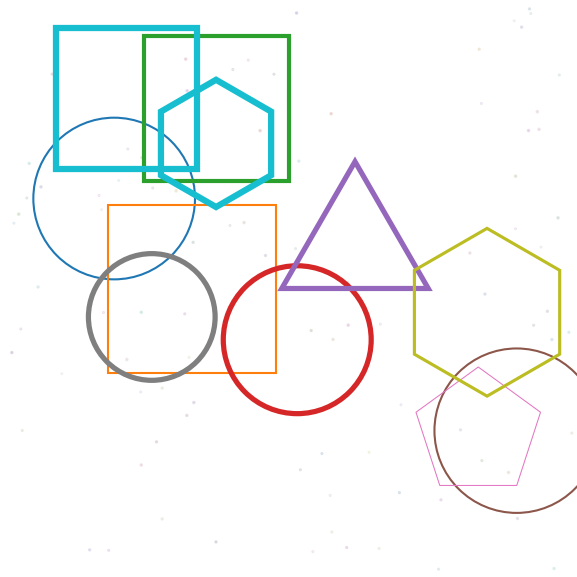[{"shape": "circle", "thickness": 1, "radius": 0.7, "center": [0.198, 0.655]}, {"shape": "square", "thickness": 1, "radius": 0.73, "center": [0.332, 0.499]}, {"shape": "square", "thickness": 2, "radius": 0.63, "center": [0.375, 0.811]}, {"shape": "circle", "thickness": 2.5, "radius": 0.64, "center": [0.515, 0.411]}, {"shape": "triangle", "thickness": 2.5, "radius": 0.73, "center": [0.615, 0.573]}, {"shape": "circle", "thickness": 1, "radius": 0.71, "center": [0.895, 0.253]}, {"shape": "pentagon", "thickness": 0.5, "radius": 0.57, "center": [0.828, 0.25]}, {"shape": "circle", "thickness": 2.5, "radius": 0.55, "center": [0.263, 0.45]}, {"shape": "hexagon", "thickness": 1.5, "radius": 0.73, "center": [0.843, 0.458]}, {"shape": "square", "thickness": 3, "radius": 0.61, "center": [0.219, 0.828]}, {"shape": "hexagon", "thickness": 3, "radius": 0.55, "center": [0.374, 0.751]}]